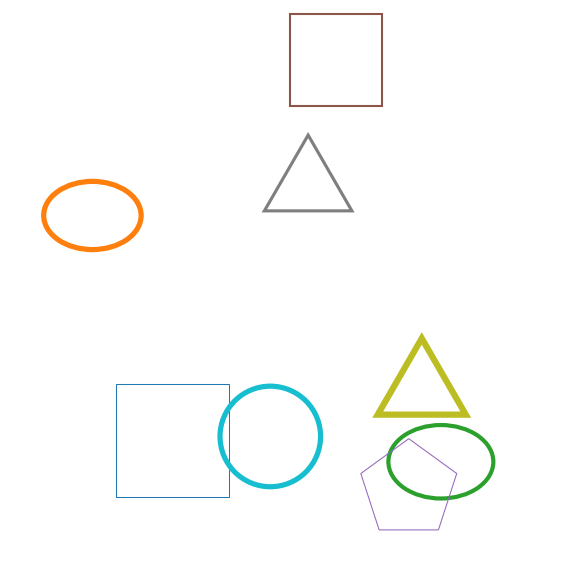[{"shape": "square", "thickness": 0.5, "radius": 0.49, "center": [0.299, 0.237]}, {"shape": "oval", "thickness": 2.5, "radius": 0.42, "center": [0.16, 0.626]}, {"shape": "oval", "thickness": 2, "radius": 0.45, "center": [0.763, 0.2]}, {"shape": "pentagon", "thickness": 0.5, "radius": 0.44, "center": [0.708, 0.152]}, {"shape": "square", "thickness": 1, "radius": 0.4, "center": [0.582, 0.895]}, {"shape": "triangle", "thickness": 1.5, "radius": 0.44, "center": [0.534, 0.678]}, {"shape": "triangle", "thickness": 3, "radius": 0.44, "center": [0.73, 0.325]}, {"shape": "circle", "thickness": 2.5, "radius": 0.44, "center": [0.468, 0.243]}]